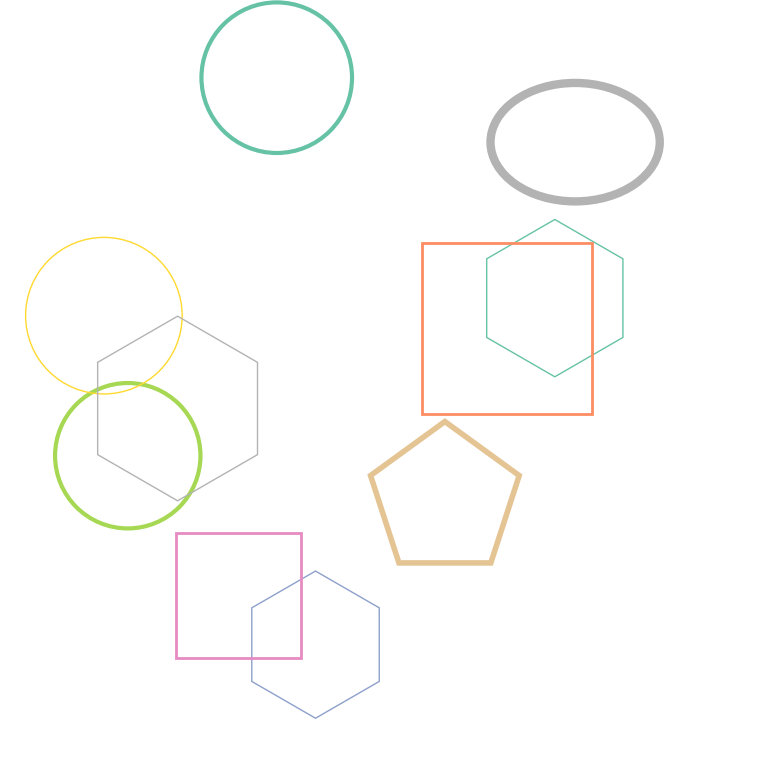[{"shape": "hexagon", "thickness": 0.5, "radius": 0.51, "center": [0.721, 0.613]}, {"shape": "circle", "thickness": 1.5, "radius": 0.49, "center": [0.359, 0.899]}, {"shape": "square", "thickness": 1, "radius": 0.55, "center": [0.659, 0.573]}, {"shape": "hexagon", "thickness": 0.5, "radius": 0.48, "center": [0.41, 0.163]}, {"shape": "square", "thickness": 1, "radius": 0.41, "center": [0.31, 0.227]}, {"shape": "circle", "thickness": 1.5, "radius": 0.47, "center": [0.166, 0.408]}, {"shape": "circle", "thickness": 0.5, "radius": 0.51, "center": [0.135, 0.59]}, {"shape": "pentagon", "thickness": 2, "radius": 0.51, "center": [0.578, 0.351]}, {"shape": "oval", "thickness": 3, "radius": 0.55, "center": [0.747, 0.815]}, {"shape": "hexagon", "thickness": 0.5, "radius": 0.6, "center": [0.231, 0.469]}]